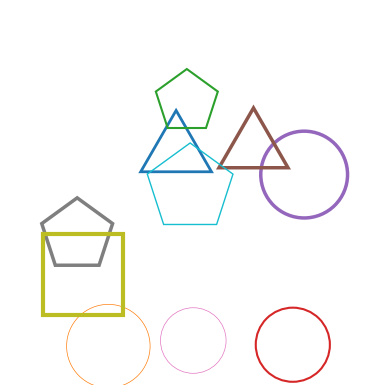[{"shape": "triangle", "thickness": 2, "radius": 0.53, "center": [0.457, 0.607]}, {"shape": "circle", "thickness": 0.5, "radius": 0.54, "center": [0.281, 0.101]}, {"shape": "pentagon", "thickness": 1.5, "radius": 0.42, "center": [0.485, 0.736]}, {"shape": "circle", "thickness": 1.5, "radius": 0.48, "center": [0.761, 0.105]}, {"shape": "circle", "thickness": 2.5, "radius": 0.56, "center": [0.79, 0.547]}, {"shape": "triangle", "thickness": 2.5, "radius": 0.52, "center": [0.658, 0.616]}, {"shape": "circle", "thickness": 0.5, "radius": 0.43, "center": [0.502, 0.116]}, {"shape": "pentagon", "thickness": 2.5, "radius": 0.48, "center": [0.2, 0.389]}, {"shape": "square", "thickness": 3, "radius": 0.52, "center": [0.215, 0.286]}, {"shape": "pentagon", "thickness": 1, "radius": 0.59, "center": [0.494, 0.512]}]